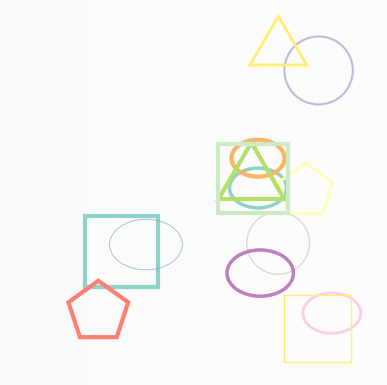[{"shape": "square", "thickness": 3, "radius": 0.47, "center": [0.313, 0.347]}, {"shape": "oval", "thickness": 2.5, "radius": 0.37, "center": [0.666, 0.512]}, {"shape": "pentagon", "thickness": 2, "radius": 0.37, "center": [0.789, 0.504]}, {"shape": "circle", "thickness": 1.5, "radius": 0.44, "center": [0.822, 0.817]}, {"shape": "pentagon", "thickness": 3, "radius": 0.4, "center": [0.254, 0.19]}, {"shape": "oval", "thickness": 0.5, "radius": 0.47, "center": [0.377, 0.365]}, {"shape": "oval", "thickness": 3, "radius": 0.34, "center": [0.666, 0.589]}, {"shape": "triangle", "thickness": 3, "radius": 0.49, "center": [0.649, 0.532]}, {"shape": "oval", "thickness": 2, "radius": 0.37, "center": [0.856, 0.187]}, {"shape": "circle", "thickness": 1, "radius": 0.4, "center": [0.718, 0.369]}, {"shape": "oval", "thickness": 2.5, "radius": 0.43, "center": [0.672, 0.291]}, {"shape": "square", "thickness": 3, "radius": 0.45, "center": [0.652, 0.537]}, {"shape": "triangle", "thickness": 2, "radius": 0.42, "center": [0.718, 0.873]}, {"shape": "square", "thickness": 1, "radius": 0.43, "center": [0.82, 0.146]}]